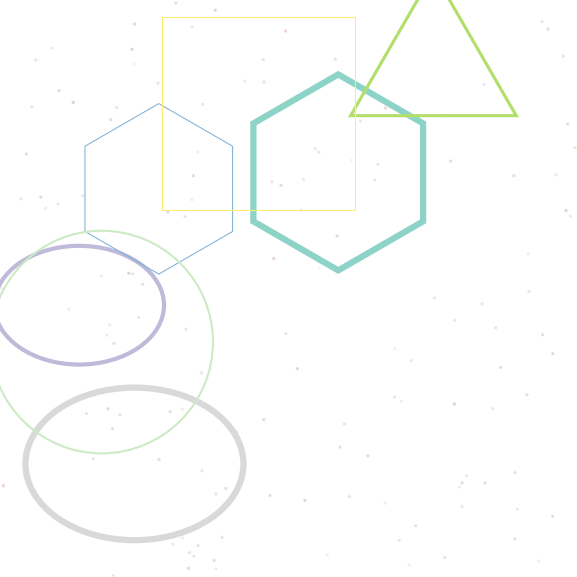[{"shape": "hexagon", "thickness": 3, "radius": 0.85, "center": [0.586, 0.701]}, {"shape": "oval", "thickness": 2, "radius": 0.73, "center": [0.137, 0.471]}, {"shape": "hexagon", "thickness": 0.5, "radius": 0.74, "center": [0.275, 0.672]}, {"shape": "triangle", "thickness": 1.5, "radius": 0.83, "center": [0.751, 0.882]}, {"shape": "oval", "thickness": 3, "radius": 0.94, "center": [0.233, 0.196]}, {"shape": "circle", "thickness": 1, "radius": 0.96, "center": [0.176, 0.407]}, {"shape": "square", "thickness": 0.5, "radius": 0.83, "center": [0.447, 0.803]}]